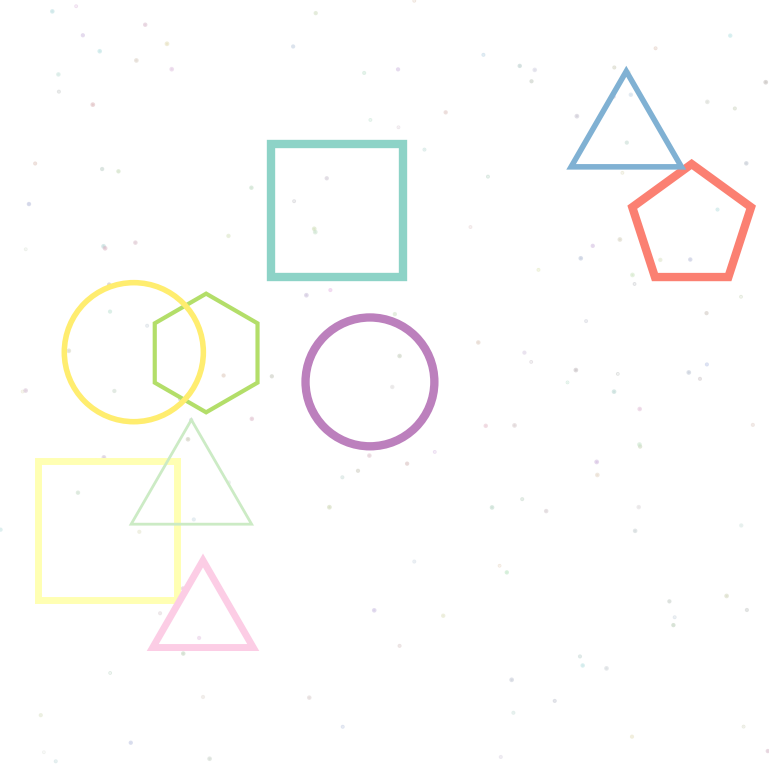[{"shape": "square", "thickness": 3, "radius": 0.43, "center": [0.438, 0.726]}, {"shape": "square", "thickness": 2.5, "radius": 0.45, "center": [0.14, 0.311]}, {"shape": "pentagon", "thickness": 3, "radius": 0.41, "center": [0.898, 0.706]}, {"shape": "triangle", "thickness": 2, "radius": 0.41, "center": [0.813, 0.825]}, {"shape": "hexagon", "thickness": 1.5, "radius": 0.39, "center": [0.268, 0.542]}, {"shape": "triangle", "thickness": 2.5, "radius": 0.38, "center": [0.264, 0.197]}, {"shape": "circle", "thickness": 3, "radius": 0.42, "center": [0.48, 0.504]}, {"shape": "triangle", "thickness": 1, "radius": 0.45, "center": [0.249, 0.364]}, {"shape": "circle", "thickness": 2, "radius": 0.45, "center": [0.174, 0.543]}]